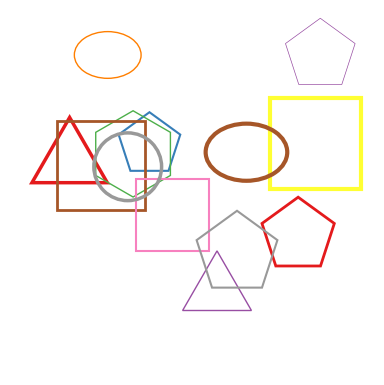[{"shape": "triangle", "thickness": 2.5, "radius": 0.56, "center": [0.181, 0.582]}, {"shape": "pentagon", "thickness": 2, "radius": 0.49, "center": [0.774, 0.389]}, {"shape": "pentagon", "thickness": 1.5, "radius": 0.42, "center": [0.388, 0.624]}, {"shape": "hexagon", "thickness": 1, "radius": 0.56, "center": [0.346, 0.6]}, {"shape": "pentagon", "thickness": 0.5, "radius": 0.48, "center": [0.832, 0.858]}, {"shape": "triangle", "thickness": 1, "radius": 0.52, "center": [0.564, 0.245]}, {"shape": "oval", "thickness": 1, "radius": 0.43, "center": [0.28, 0.857]}, {"shape": "square", "thickness": 3, "radius": 0.59, "center": [0.821, 0.626]}, {"shape": "square", "thickness": 2, "radius": 0.57, "center": [0.262, 0.57]}, {"shape": "oval", "thickness": 3, "radius": 0.53, "center": [0.64, 0.605]}, {"shape": "square", "thickness": 1.5, "radius": 0.47, "center": [0.447, 0.442]}, {"shape": "circle", "thickness": 2.5, "radius": 0.44, "center": [0.332, 0.567]}, {"shape": "pentagon", "thickness": 1.5, "radius": 0.55, "center": [0.616, 0.342]}]